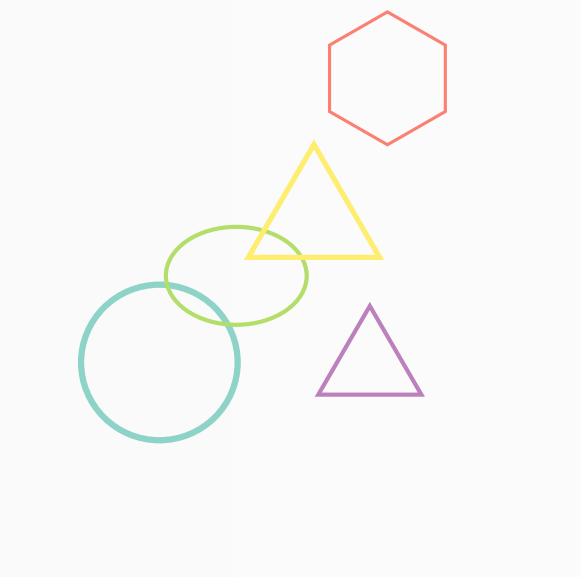[{"shape": "circle", "thickness": 3, "radius": 0.67, "center": [0.274, 0.372]}, {"shape": "hexagon", "thickness": 1.5, "radius": 0.57, "center": [0.667, 0.863]}, {"shape": "oval", "thickness": 2, "radius": 0.61, "center": [0.407, 0.522]}, {"shape": "triangle", "thickness": 2, "radius": 0.51, "center": [0.636, 0.367]}, {"shape": "triangle", "thickness": 2.5, "radius": 0.65, "center": [0.54, 0.619]}]